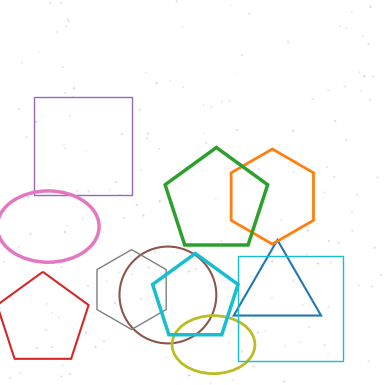[{"shape": "triangle", "thickness": 1.5, "radius": 0.65, "center": [0.72, 0.246]}, {"shape": "hexagon", "thickness": 2, "radius": 0.62, "center": [0.707, 0.489]}, {"shape": "pentagon", "thickness": 2.5, "radius": 0.7, "center": [0.562, 0.477]}, {"shape": "pentagon", "thickness": 1.5, "radius": 0.62, "center": [0.111, 0.169]}, {"shape": "square", "thickness": 1, "radius": 0.64, "center": [0.216, 0.62]}, {"shape": "circle", "thickness": 1.5, "radius": 0.63, "center": [0.436, 0.234]}, {"shape": "oval", "thickness": 2.5, "radius": 0.66, "center": [0.125, 0.412]}, {"shape": "hexagon", "thickness": 1, "radius": 0.52, "center": [0.342, 0.248]}, {"shape": "oval", "thickness": 2, "radius": 0.54, "center": [0.555, 0.105]}, {"shape": "pentagon", "thickness": 2.5, "radius": 0.58, "center": [0.507, 0.225]}, {"shape": "square", "thickness": 1, "radius": 0.68, "center": [0.755, 0.198]}]